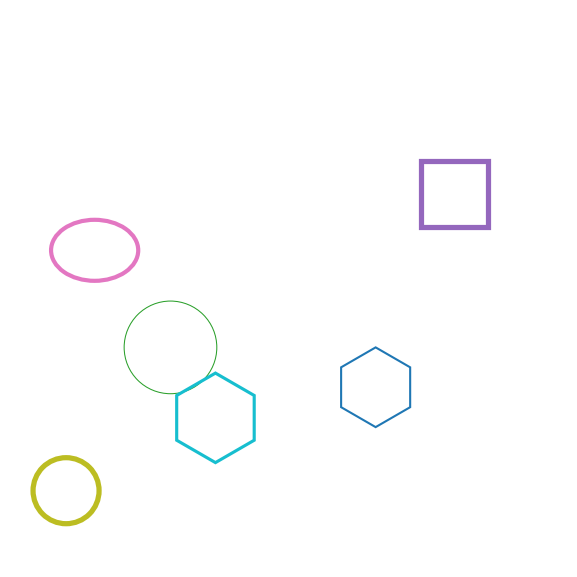[{"shape": "hexagon", "thickness": 1, "radius": 0.35, "center": [0.65, 0.329]}, {"shape": "circle", "thickness": 0.5, "radius": 0.4, "center": [0.295, 0.398]}, {"shape": "square", "thickness": 2.5, "radius": 0.29, "center": [0.787, 0.663]}, {"shape": "oval", "thickness": 2, "radius": 0.38, "center": [0.164, 0.566]}, {"shape": "circle", "thickness": 2.5, "radius": 0.29, "center": [0.114, 0.149]}, {"shape": "hexagon", "thickness": 1.5, "radius": 0.39, "center": [0.373, 0.276]}]